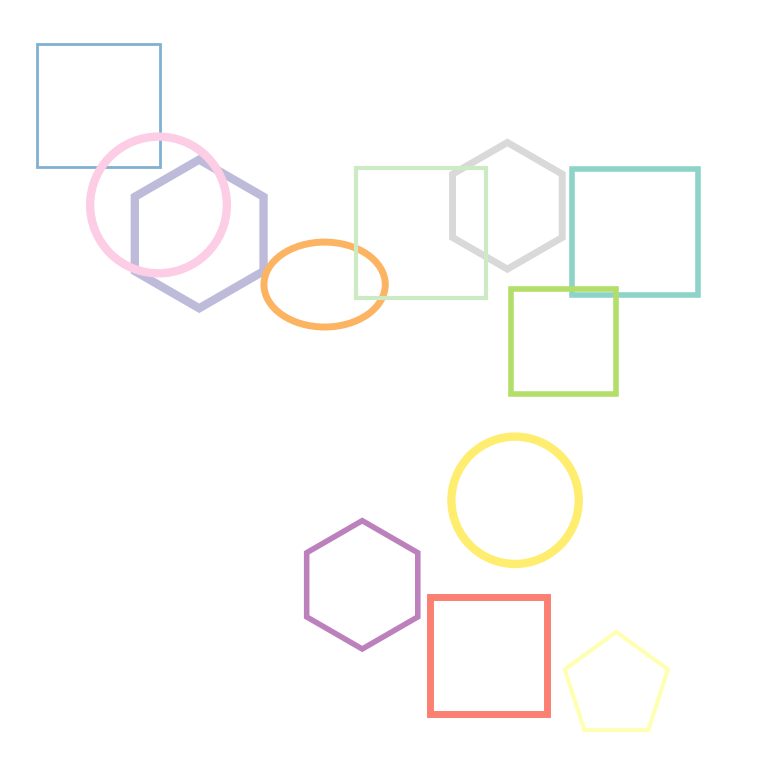[{"shape": "square", "thickness": 2, "radius": 0.41, "center": [0.825, 0.698]}, {"shape": "pentagon", "thickness": 1.5, "radius": 0.35, "center": [0.8, 0.109]}, {"shape": "hexagon", "thickness": 3, "radius": 0.48, "center": [0.259, 0.696]}, {"shape": "square", "thickness": 2.5, "radius": 0.38, "center": [0.635, 0.149]}, {"shape": "square", "thickness": 1, "radius": 0.4, "center": [0.128, 0.863]}, {"shape": "oval", "thickness": 2.5, "radius": 0.39, "center": [0.422, 0.63]}, {"shape": "square", "thickness": 2, "radius": 0.34, "center": [0.731, 0.557]}, {"shape": "circle", "thickness": 3, "radius": 0.44, "center": [0.206, 0.734]}, {"shape": "hexagon", "thickness": 2.5, "radius": 0.41, "center": [0.659, 0.733]}, {"shape": "hexagon", "thickness": 2, "radius": 0.42, "center": [0.47, 0.24]}, {"shape": "square", "thickness": 1.5, "radius": 0.42, "center": [0.547, 0.698]}, {"shape": "circle", "thickness": 3, "radius": 0.41, "center": [0.669, 0.35]}]